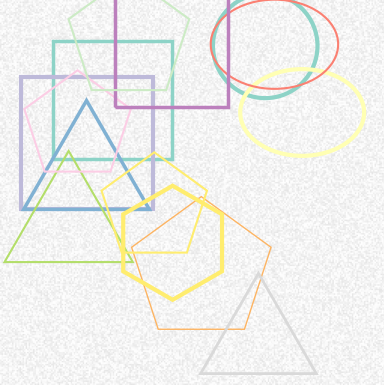[{"shape": "square", "thickness": 2.5, "radius": 0.77, "center": [0.292, 0.74]}, {"shape": "circle", "thickness": 3, "radius": 0.68, "center": [0.689, 0.881]}, {"shape": "oval", "thickness": 3, "radius": 0.8, "center": [0.785, 0.708]}, {"shape": "square", "thickness": 3, "radius": 0.86, "center": [0.226, 0.629]}, {"shape": "oval", "thickness": 1.5, "radius": 0.83, "center": [0.713, 0.885]}, {"shape": "triangle", "thickness": 2.5, "radius": 0.94, "center": [0.225, 0.55]}, {"shape": "pentagon", "thickness": 1, "radius": 0.95, "center": [0.523, 0.299]}, {"shape": "triangle", "thickness": 1.5, "radius": 0.96, "center": [0.178, 0.415]}, {"shape": "pentagon", "thickness": 1.5, "radius": 0.73, "center": [0.201, 0.672]}, {"shape": "triangle", "thickness": 2, "radius": 0.87, "center": [0.671, 0.116]}, {"shape": "square", "thickness": 2.5, "radius": 0.74, "center": [0.446, 0.869]}, {"shape": "pentagon", "thickness": 1.5, "radius": 0.82, "center": [0.335, 0.899]}, {"shape": "hexagon", "thickness": 3, "radius": 0.74, "center": [0.448, 0.369]}, {"shape": "pentagon", "thickness": 1.5, "radius": 0.72, "center": [0.401, 0.46]}]